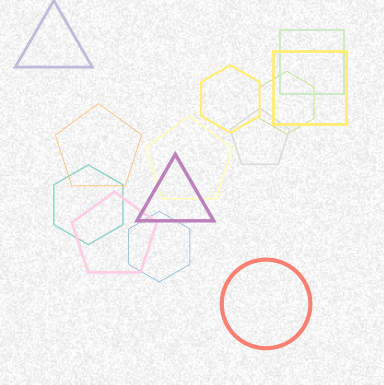[{"shape": "hexagon", "thickness": 1, "radius": 0.52, "center": [0.23, 0.468]}, {"shape": "pentagon", "thickness": 1, "radius": 0.59, "center": [0.491, 0.58]}, {"shape": "triangle", "thickness": 2, "radius": 0.58, "center": [0.14, 0.883]}, {"shape": "circle", "thickness": 3, "radius": 0.58, "center": [0.691, 0.211]}, {"shape": "hexagon", "thickness": 0.5, "radius": 0.46, "center": [0.414, 0.359]}, {"shape": "pentagon", "thickness": 0.5, "radius": 0.59, "center": [0.256, 0.613]}, {"shape": "hexagon", "thickness": 0.5, "radius": 0.41, "center": [0.745, 0.733]}, {"shape": "pentagon", "thickness": 2, "radius": 0.58, "center": [0.297, 0.386]}, {"shape": "pentagon", "thickness": 1, "radius": 0.4, "center": [0.675, 0.639]}, {"shape": "triangle", "thickness": 2.5, "radius": 0.58, "center": [0.455, 0.484]}, {"shape": "square", "thickness": 1.5, "radius": 0.42, "center": [0.811, 0.839]}, {"shape": "square", "thickness": 2, "radius": 0.47, "center": [0.804, 0.772]}, {"shape": "hexagon", "thickness": 1.5, "radius": 0.44, "center": [0.598, 0.743]}]